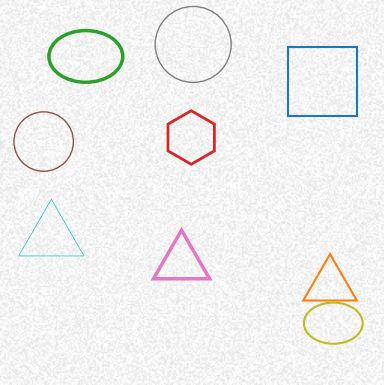[{"shape": "square", "thickness": 1.5, "radius": 0.44, "center": [0.837, 0.789]}, {"shape": "triangle", "thickness": 1.5, "radius": 0.4, "center": [0.857, 0.26]}, {"shape": "oval", "thickness": 2.5, "radius": 0.48, "center": [0.223, 0.853]}, {"shape": "hexagon", "thickness": 2, "radius": 0.35, "center": [0.497, 0.643]}, {"shape": "circle", "thickness": 1, "radius": 0.39, "center": [0.113, 0.632]}, {"shape": "triangle", "thickness": 2.5, "radius": 0.42, "center": [0.472, 0.318]}, {"shape": "circle", "thickness": 1, "radius": 0.49, "center": [0.502, 0.885]}, {"shape": "oval", "thickness": 1.5, "radius": 0.38, "center": [0.866, 0.161]}, {"shape": "triangle", "thickness": 0.5, "radius": 0.49, "center": [0.133, 0.384]}]